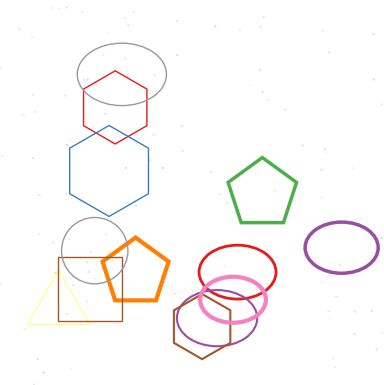[{"shape": "oval", "thickness": 2, "radius": 0.5, "center": [0.617, 0.293]}, {"shape": "hexagon", "thickness": 1, "radius": 0.47, "center": [0.299, 0.721]}, {"shape": "hexagon", "thickness": 1, "radius": 0.59, "center": [0.283, 0.556]}, {"shape": "pentagon", "thickness": 2.5, "radius": 0.47, "center": [0.681, 0.497]}, {"shape": "oval", "thickness": 2.5, "radius": 0.47, "center": [0.887, 0.357]}, {"shape": "oval", "thickness": 1.5, "radius": 0.52, "center": [0.564, 0.174]}, {"shape": "pentagon", "thickness": 3, "radius": 0.45, "center": [0.352, 0.293]}, {"shape": "triangle", "thickness": 0.5, "radius": 0.47, "center": [0.152, 0.204]}, {"shape": "hexagon", "thickness": 1.5, "radius": 0.42, "center": [0.525, 0.152]}, {"shape": "square", "thickness": 1, "radius": 0.42, "center": [0.235, 0.25]}, {"shape": "oval", "thickness": 3, "radius": 0.43, "center": [0.605, 0.221]}, {"shape": "circle", "thickness": 1, "radius": 0.43, "center": [0.246, 0.349]}, {"shape": "oval", "thickness": 1, "radius": 0.58, "center": [0.317, 0.807]}]